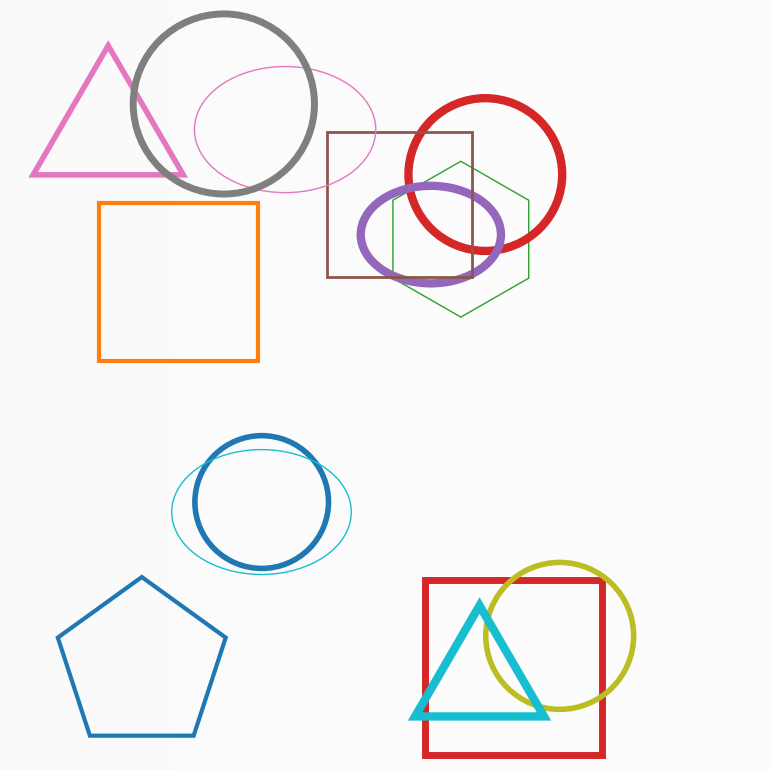[{"shape": "pentagon", "thickness": 1.5, "radius": 0.57, "center": [0.183, 0.137]}, {"shape": "circle", "thickness": 2, "radius": 0.43, "center": [0.338, 0.348]}, {"shape": "square", "thickness": 1.5, "radius": 0.51, "center": [0.231, 0.634]}, {"shape": "hexagon", "thickness": 0.5, "radius": 0.51, "center": [0.595, 0.689]}, {"shape": "circle", "thickness": 3, "radius": 0.5, "center": [0.626, 0.773]}, {"shape": "square", "thickness": 2.5, "radius": 0.57, "center": [0.663, 0.133]}, {"shape": "oval", "thickness": 3, "radius": 0.45, "center": [0.556, 0.695]}, {"shape": "square", "thickness": 1, "radius": 0.47, "center": [0.516, 0.734]}, {"shape": "oval", "thickness": 0.5, "radius": 0.58, "center": [0.368, 0.832]}, {"shape": "triangle", "thickness": 2, "radius": 0.56, "center": [0.14, 0.829]}, {"shape": "circle", "thickness": 2.5, "radius": 0.58, "center": [0.289, 0.865]}, {"shape": "circle", "thickness": 2, "radius": 0.48, "center": [0.722, 0.174]}, {"shape": "oval", "thickness": 0.5, "radius": 0.58, "center": [0.337, 0.335]}, {"shape": "triangle", "thickness": 3, "radius": 0.48, "center": [0.619, 0.118]}]